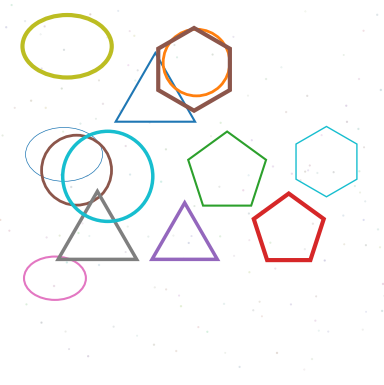[{"shape": "oval", "thickness": 0.5, "radius": 0.5, "center": [0.166, 0.599]}, {"shape": "triangle", "thickness": 1.5, "radius": 0.6, "center": [0.403, 0.743]}, {"shape": "circle", "thickness": 2, "radius": 0.43, "center": [0.51, 0.837]}, {"shape": "pentagon", "thickness": 1.5, "radius": 0.53, "center": [0.59, 0.552]}, {"shape": "pentagon", "thickness": 3, "radius": 0.48, "center": [0.75, 0.402]}, {"shape": "triangle", "thickness": 2.5, "radius": 0.49, "center": [0.48, 0.375]}, {"shape": "hexagon", "thickness": 3, "radius": 0.54, "center": [0.504, 0.82]}, {"shape": "circle", "thickness": 2, "radius": 0.45, "center": [0.199, 0.558]}, {"shape": "oval", "thickness": 1.5, "radius": 0.4, "center": [0.143, 0.277]}, {"shape": "triangle", "thickness": 2.5, "radius": 0.59, "center": [0.253, 0.385]}, {"shape": "oval", "thickness": 3, "radius": 0.58, "center": [0.174, 0.88]}, {"shape": "hexagon", "thickness": 1, "radius": 0.46, "center": [0.848, 0.58]}, {"shape": "circle", "thickness": 2.5, "radius": 0.59, "center": [0.28, 0.542]}]